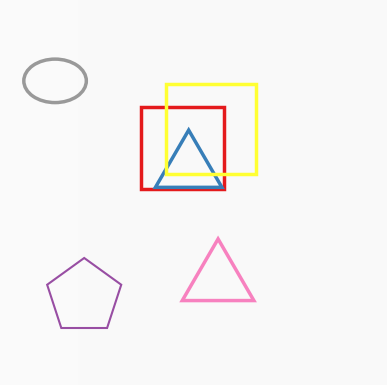[{"shape": "square", "thickness": 2.5, "radius": 0.53, "center": [0.47, 0.616]}, {"shape": "triangle", "thickness": 2.5, "radius": 0.5, "center": [0.487, 0.563]}, {"shape": "pentagon", "thickness": 1.5, "radius": 0.5, "center": [0.217, 0.229]}, {"shape": "square", "thickness": 2.5, "radius": 0.58, "center": [0.545, 0.665]}, {"shape": "triangle", "thickness": 2.5, "radius": 0.53, "center": [0.563, 0.273]}, {"shape": "oval", "thickness": 2.5, "radius": 0.4, "center": [0.142, 0.79]}]